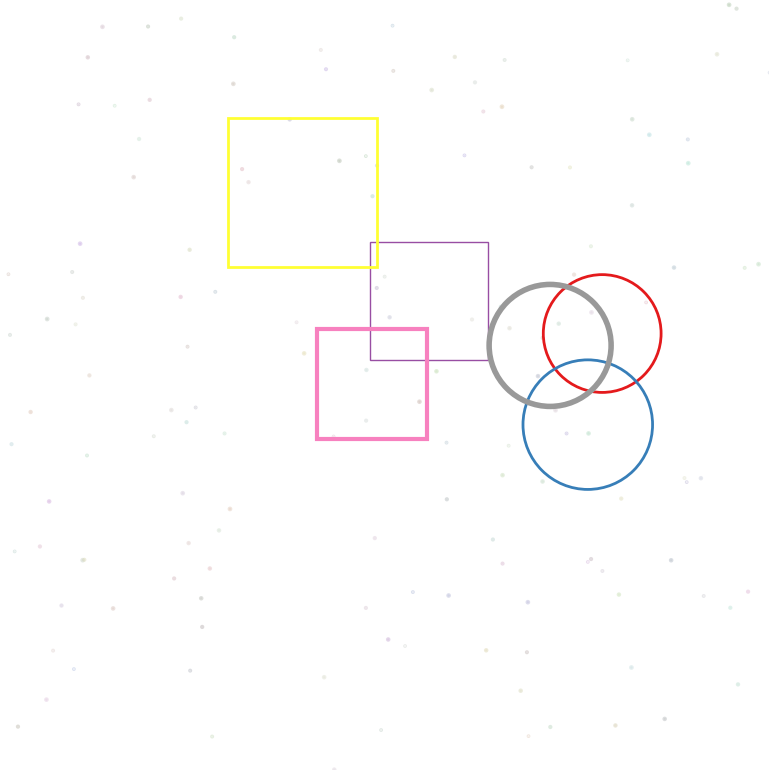[{"shape": "circle", "thickness": 1, "radius": 0.38, "center": [0.782, 0.567]}, {"shape": "circle", "thickness": 1, "radius": 0.42, "center": [0.763, 0.449]}, {"shape": "square", "thickness": 0.5, "radius": 0.38, "center": [0.557, 0.609]}, {"shape": "square", "thickness": 1, "radius": 0.48, "center": [0.393, 0.75]}, {"shape": "square", "thickness": 1.5, "radius": 0.36, "center": [0.483, 0.501]}, {"shape": "circle", "thickness": 2, "radius": 0.4, "center": [0.714, 0.551]}]